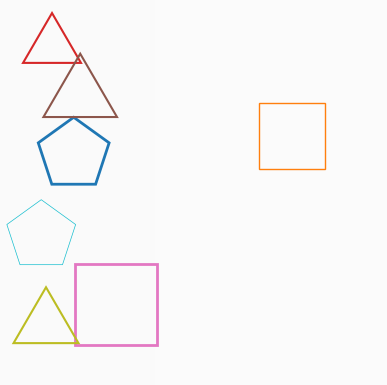[{"shape": "pentagon", "thickness": 2, "radius": 0.48, "center": [0.19, 0.599]}, {"shape": "square", "thickness": 1, "radius": 0.43, "center": [0.754, 0.646]}, {"shape": "triangle", "thickness": 1.5, "radius": 0.43, "center": [0.134, 0.88]}, {"shape": "triangle", "thickness": 1.5, "radius": 0.55, "center": [0.207, 0.751]}, {"shape": "square", "thickness": 2, "radius": 0.53, "center": [0.3, 0.209]}, {"shape": "triangle", "thickness": 1.5, "radius": 0.48, "center": [0.119, 0.157]}, {"shape": "pentagon", "thickness": 0.5, "radius": 0.47, "center": [0.106, 0.388]}]